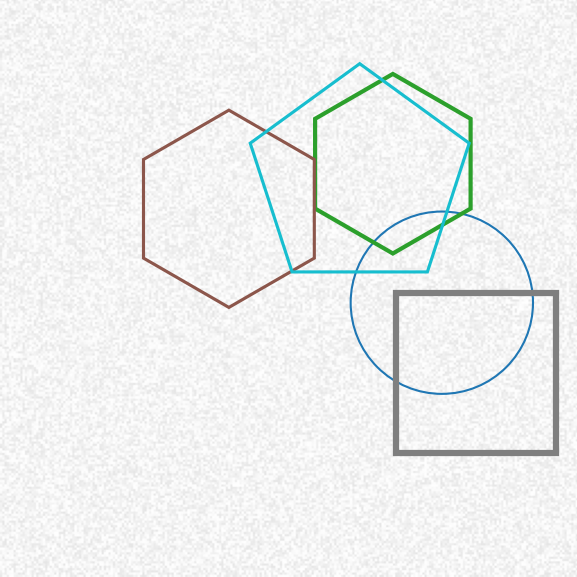[{"shape": "circle", "thickness": 1, "radius": 0.79, "center": [0.765, 0.475]}, {"shape": "hexagon", "thickness": 2, "radius": 0.78, "center": [0.68, 0.716]}, {"shape": "hexagon", "thickness": 1.5, "radius": 0.85, "center": [0.396, 0.638]}, {"shape": "square", "thickness": 3, "radius": 0.69, "center": [0.825, 0.354]}, {"shape": "pentagon", "thickness": 1.5, "radius": 1.0, "center": [0.623, 0.69]}]